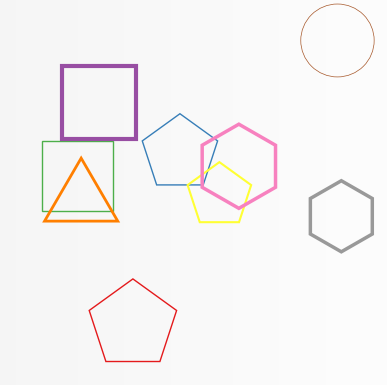[{"shape": "pentagon", "thickness": 1, "radius": 0.59, "center": [0.343, 0.157]}, {"shape": "pentagon", "thickness": 1, "radius": 0.51, "center": [0.464, 0.602]}, {"shape": "square", "thickness": 1, "radius": 0.45, "center": [0.2, 0.542]}, {"shape": "square", "thickness": 3, "radius": 0.48, "center": [0.255, 0.734]}, {"shape": "triangle", "thickness": 2, "radius": 0.55, "center": [0.209, 0.48]}, {"shape": "pentagon", "thickness": 1.5, "radius": 0.43, "center": [0.566, 0.493]}, {"shape": "circle", "thickness": 0.5, "radius": 0.47, "center": [0.871, 0.895]}, {"shape": "hexagon", "thickness": 2.5, "radius": 0.55, "center": [0.616, 0.568]}, {"shape": "hexagon", "thickness": 2.5, "radius": 0.46, "center": [0.881, 0.438]}]